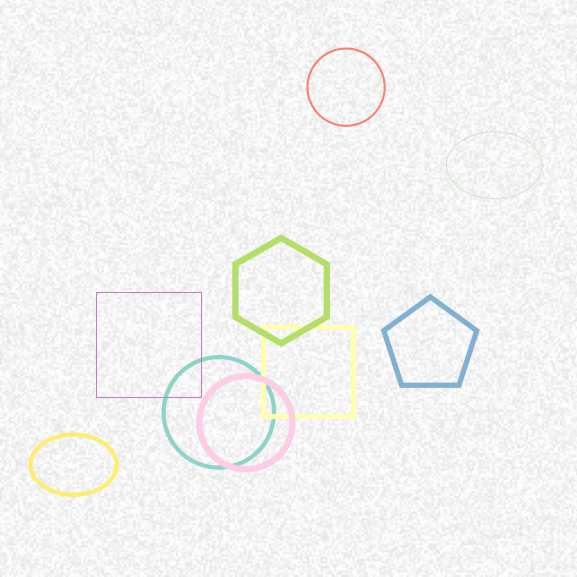[{"shape": "circle", "thickness": 2, "radius": 0.48, "center": [0.379, 0.285]}, {"shape": "square", "thickness": 2.5, "radius": 0.39, "center": [0.533, 0.356]}, {"shape": "circle", "thickness": 1, "radius": 0.33, "center": [0.599, 0.848]}, {"shape": "pentagon", "thickness": 2.5, "radius": 0.42, "center": [0.745, 0.4]}, {"shape": "hexagon", "thickness": 3, "radius": 0.46, "center": [0.487, 0.496]}, {"shape": "circle", "thickness": 3, "radius": 0.4, "center": [0.426, 0.267]}, {"shape": "square", "thickness": 0.5, "radius": 0.45, "center": [0.257, 0.402]}, {"shape": "oval", "thickness": 0.5, "radius": 0.41, "center": [0.856, 0.713]}, {"shape": "oval", "thickness": 2, "radius": 0.37, "center": [0.127, 0.194]}]